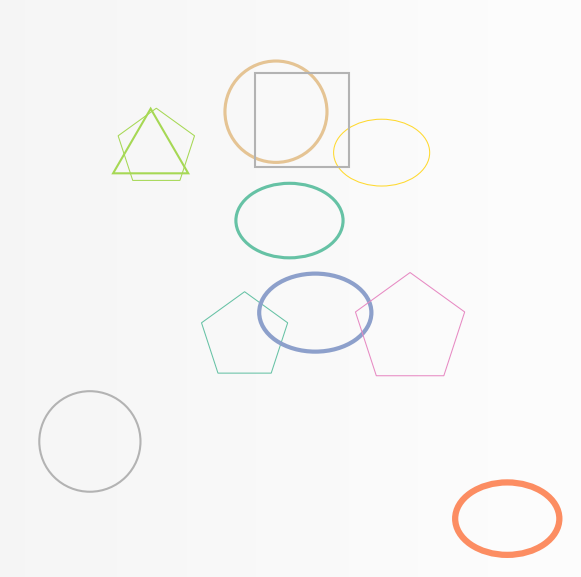[{"shape": "pentagon", "thickness": 0.5, "radius": 0.39, "center": [0.421, 0.416]}, {"shape": "oval", "thickness": 1.5, "radius": 0.46, "center": [0.498, 0.617]}, {"shape": "oval", "thickness": 3, "radius": 0.45, "center": [0.873, 0.101]}, {"shape": "oval", "thickness": 2, "radius": 0.48, "center": [0.542, 0.458]}, {"shape": "pentagon", "thickness": 0.5, "radius": 0.49, "center": [0.705, 0.428]}, {"shape": "pentagon", "thickness": 0.5, "radius": 0.35, "center": [0.269, 0.743]}, {"shape": "triangle", "thickness": 1, "radius": 0.37, "center": [0.259, 0.736]}, {"shape": "oval", "thickness": 0.5, "radius": 0.41, "center": [0.657, 0.735]}, {"shape": "circle", "thickness": 1.5, "radius": 0.44, "center": [0.475, 0.806]}, {"shape": "square", "thickness": 1, "radius": 0.4, "center": [0.52, 0.791]}, {"shape": "circle", "thickness": 1, "radius": 0.44, "center": [0.155, 0.235]}]